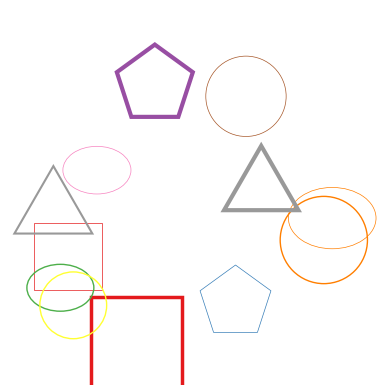[{"shape": "square", "thickness": 0.5, "radius": 0.44, "center": [0.177, 0.334]}, {"shape": "square", "thickness": 2.5, "radius": 0.59, "center": [0.354, 0.111]}, {"shape": "pentagon", "thickness": 0.5, "radius": 0.48, "center": [0.612, 0.215]}, {"shape": "oval", "thickness": 1, "radius": 0.43, "center": [0.157, 0.253]}, {"shape": "pentagon", "thickness": 3, "radius": 0.52, "center": [0.402, 0.78]}, {"shape": "circle", "thickness": 1, "radius": 0.57, "center": [0.841, 0.377]}, {"shape": "oval", "thickness": 0.5, "radius": 0.57, "center": [0.863, 0.433]}, {"shape": "circle", "thickness": 1, "radius": 0.43, "center": [0.19, 0.207]}, {"shape": "circle", "thickness": 0.5, "radius": 0.52, "center": [0.639, 0.75]}, {"shape": "oval", "thickness": 0.5, "radius": 0.44, "center": [0.252, 0.558]}, {"shape": "triangle", "thickness": 3, "radius": 0.56, "center": [0.678, 0.51]}, {"shape": "triangle", "thickness": 1.5, "radius": 0.58, "center": [0.139, 0.452]}]